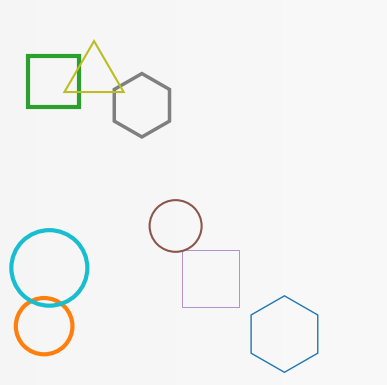[{"shape": "hexagon", "thickness": 1, "radius": 0.5, "center": [0.734, 0.132]}, {"shape": "circle", "thickness": 3, "radius": 0.37, "center": [0.114, 0.153]}, {"shape": "square", "thickness": 3, "radius": 0.33, "center": [0.138, 0.789]}, {"shape": "square", "thickness": 0.5, "radius": 0.37, "center": [0.543, 0.277]}, {"shape": "circle", "thickness": 1.5, "radius": 0.34, "center": [0.453, 0.413]}, {"shape": "hexagon", "thickness": 2.5, "radius": 0.41, "center": [0.366, 0.727]}, {"shape": "triangle", "thickness": 1.5, "radius": 0.44, "center": [0.243, 0.805]}, {"shape": "circle", "thickness": 3, "radius": 0.49, "center": [0.127, 0.304]}]